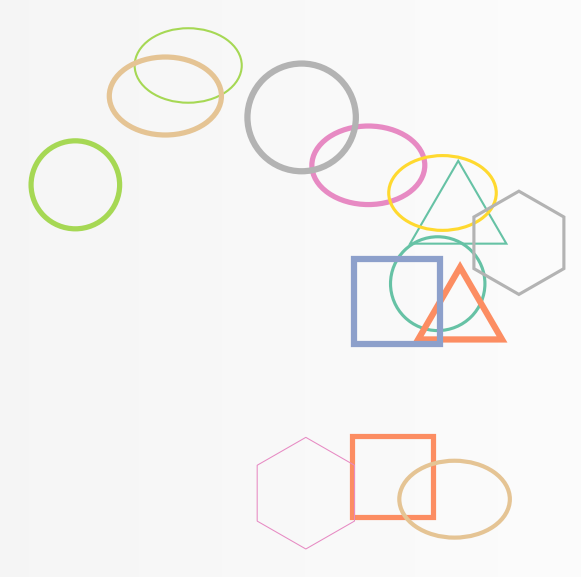[{"shape": "circle", "thickness": 1.5, "radius": 0.41, "center": [0.753, 0.508]}, {"shape": "triangle", "thickness": 1, "radius": 0.48, "center": [0.788, 0.625]}, {"shape": "triangle", "thickness": 3, "radius": 0.42, "center": [0.792, 0.453]}, {"shape": "square", "thickness": 2.5, "radius": 0.35, "center": [0.675, 0.173]}, {"shape": "square", "thickness": 3, "radius": 0.37, "center": [0.683, 0.477]}, {"shape": "oval", "thickness": 2.5, "radius": 0.49, "center": [0.634, 0.713]}, {"shape": "hexagon", "thickness": 0.5, "radius": 0.48, "center": [0.526, 0.145]}, {"shape": "oval", "thickness": 1, "radius": 0.46, "center": [0.324, 0.886]}, {"shape": "circle", "thickness": 2.5, "radius": 0.38, "center": [0.13, 0.679]}, {"shape": "oval", "thickness": 1.5, "radius": 0.46, "center": [0.761, 0.665]}, {"shape": "oval", "thickness": 2.5, "radius": 0.48, "center": [0.284, 0.833]}, {"shape": "oval", "thickness": 2, "radius": 0.48, "center": [0.782, 0.135]}, {"shape": "circle", "thickness": 3, "radius": 0.47, "center": [0.519, 0.796]}, {"shape": "hexagon", "thickness": 1.5, "radius": 0.45, "center": [0.893, 0.579]}]